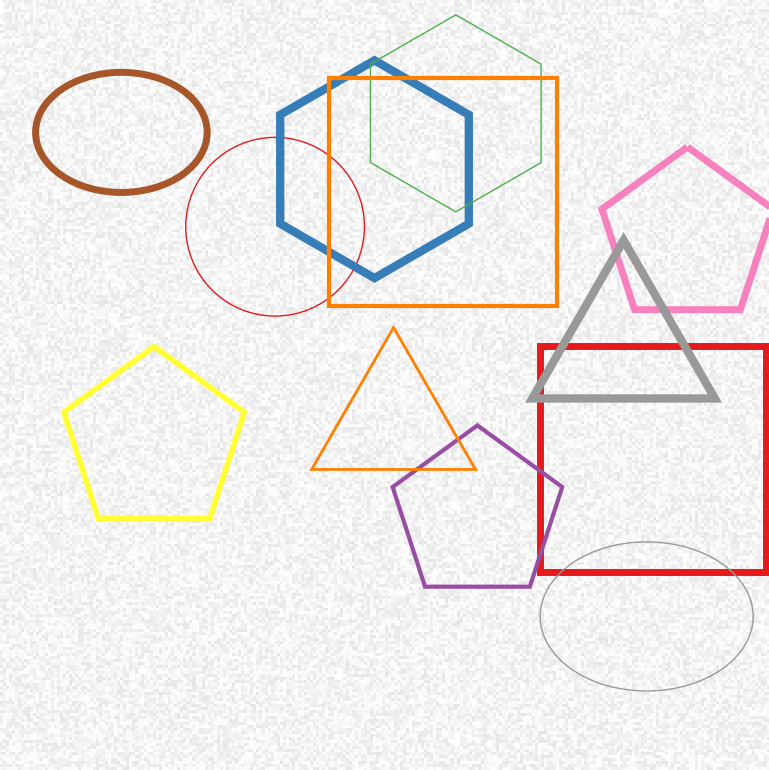[{"shape": "square", "thickness": 2.5, "radius": 0.73, "center": [0.848, 0.404]}, {"shape": "circle", "thickness": 0.5, "radius": 0.58, "center": [0.357, 0.706]}, {"shape": "hexagon", "thickness": 3, "radius": 0.71, "center": [0.486, 0.78]}, {"shape": "hexagon", "thickness": 0.5, "radius": 0.64, "center": [0.592, 0.853]}, {"shape": "pentagon", "thickness": 1.5, "radius": 0.58, "center": [0.62, 0.332]}, {"shape": "triangle", "thickness": 1, "radius": 0.61, "center": [0.511, 0.452]}, {"shape": "square", "thickness": 1.5, "radius": 0.74, "center": [0.575, 0.751]}, {"shape": "pentagon", "thickness": 2, "radius": 0.62, "center": [0.2, 0.427]}, {"shape": "oval", "thickness": 2.5, "radius": 0.56, "center": [0.158, 0.828]}, {"shape": "pentagon", "thickness": 2.5, "radius": 0.58, "center": [0.893, 0.692]}, {"shape": "oval", "thickness": 0.5, "radius": 0.69, "center": [0.84, 0.199]}, {"shape": "triangle", "thickness": 3, "radius": 0.68, "center": [0.81, 0.551]}]